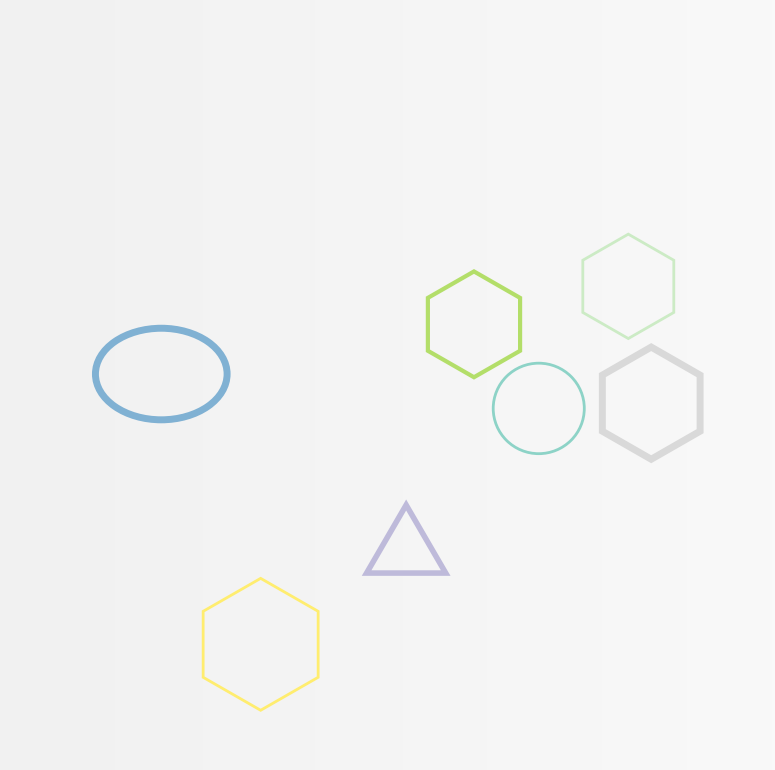[{"shape": "circle", "thickness": 1, "radius": 0.29, "center": [0.695, 0.47]}, {"shape": "triangle", "thickness": 2, "radius": 0.29, "center": [0.524, 0.285]}, {"shape": "oval", "thickness": 2.5, "radius": 0.42, "center": [0.208, 0.514]}, {"shape": "hexagon", "thickness": 1.5, "radius": 0.34, "center": [0.612, 0.579]}, {"shape": "hexagon", "thickness": 2.5, "radius": 0.36, "center": [0.84, 0.476]}, {"shape": "hexagon", "thickness": 1, "radius": 0.34, "center": [0.811, 0.628]}, {"shape": "hexagon", "thickness": 1, "radius": 0.43, "center": [0.336, 0.163]}]